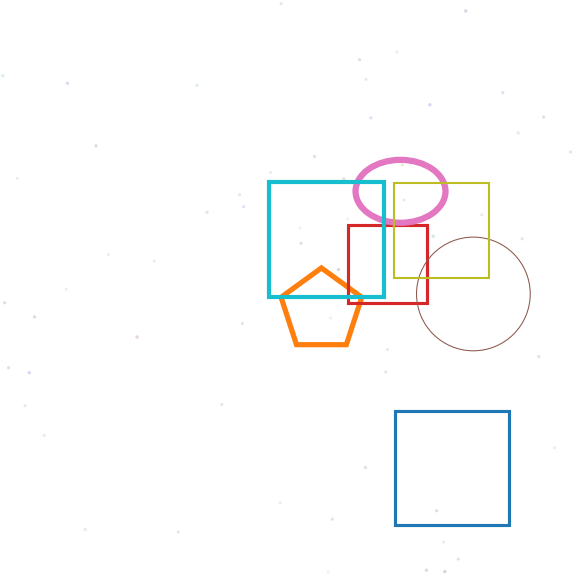[{"shape": "square", "thickness": 1.5, "radius": 0.49, "center": [0.783, 0.189]}, {"shape": "pentagon", "thickness": 2.5, "radius": 0.37, "center": [0.557, 0.462]}, {"shape": "square", "thickness": 1.5, "radius": 0.34, "center": [0.671, 0.542]}, {"shape": "circle", "thickness": 0.5, "radius": 0.49, "center": [0.82, 0.49]}, {"shape": "oval", "thickness": 3, "radius": 0.39, "center": [0.694, 0.668]}, {"shape": "square", "thickness": 1, "radius": 0.41, "center": [0.764, 0.6]}, {"shape": "square", "thickness": 2, "radius": 0.5, "center": [0.565, 0.584]}]